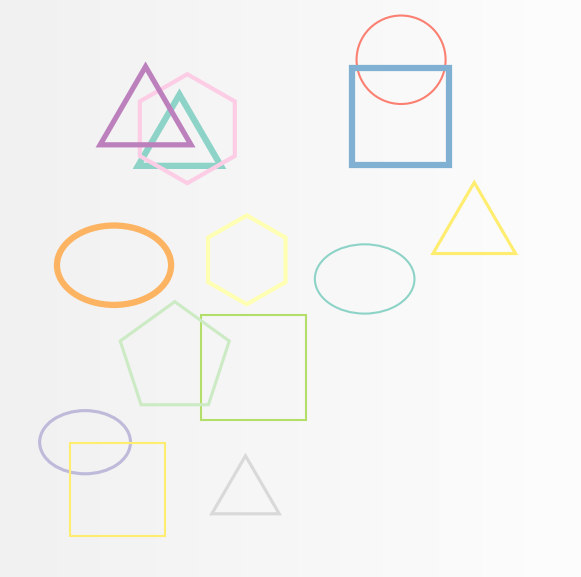[{"shape": "triangle", "thickness": 3, "radius": 0.41, "center": [0.309, 0.753]}, {"shape": "oval", "thickness": 1, "radius": 0.43, "center": [0.627, 0.516]}, {"shape": "hexagon", "thickness": 2, "radius": 0.38, "center": [0.425, 0.549]}, {"shape": "oval", "thickness": 1.5, "radius": 0.39, "center": [0.146, 0.233]}, {"shape": "circle", "thickness": 1, "radius": 0.38, "center": [0.69, 0.896]}, {"shape": "square", "thickness": 3, "radius": 0.42, "center": [0.689, 0.798]}, {"shape": "oval", "thickness": 3, "radius": 0.49, "center": [0.196, 0.54]}, {"shape": "square", "thickness": 1, "radius": 0.45, "center": [0.436, 0.363]}, {"shape": "hexagon", "thickness": 2, "radius": 0.47, "center": [0.322, 0.776]}, {"shape": "triangle", "thickness": 1.5, "radius": 0.33, "center": [0.422, 0.143]}, {"shape": "triangle", "thickness": 2.5, "radius": 0.45, "center": [0.25, 0.794]}, {"shape": "pentagon", "thickness": 1.5, "radius": 0.49, "center": [0.301, 0.378]}, {"shape": "triangle", "thickness": 1.5, "radius": 0.41, "center": [0.816, 0.601]}, {"shape": "square", "thickness": 1, "radius": 0.41, "center": [0.202, 0.152]}]